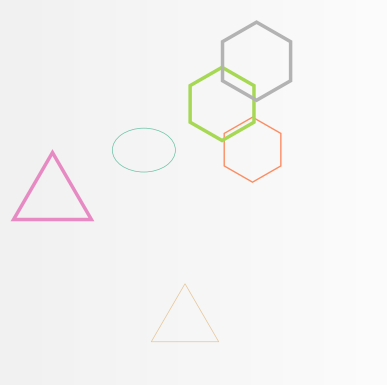[{"shape": "oval", "thickness": 0.5, "radius": 0.41, "center": [0.371, 0.61]}, {"shape": "hexagon", "thickness": 1, "radius": 0.42, "center": [0.652, 0.611]}, {"shape": "triangle", "thickness": 2.5, "radius": 0.58, "center": [0.135, 0.488]}, {"shape": "hexagon", "thickness": 2.5, "radius": 0.48, "center": [0.573, 0.73]}, {"shape": "triangle", "thickness": 0.5, "radius": 0.5, "center": [0.477, 0.163]}, {"shape": "hexagon", "thickness": 2.5, "radius": 0.51, "center": [0.662, 0.841]}]